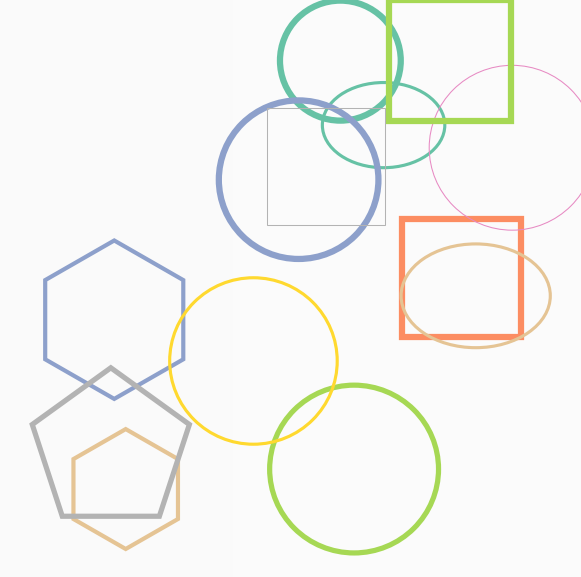[{"shape": "oval", "thickness": 1.5, "radius": 0.53, "center": [0.66, 0.782]}, {"shape": "circle", "thickness": 3, "radius": 0.52, "center": [0.586, 0.894]}, {"shape": "square", "thickness": 3, "radius": 0.51, "center": [0.794, 0.518]}, {"shape": "hexagon", "thickness": 2, "radius": 0.69, "center": [0.197, 0.446]}, {"shape": "circle", "thickness": 3, "radius": 0.69, "center": [0.514, 0.688]}, {"shape": "circle", "thickness": 0.5, "radius": 0.71, "center": [0.881, 0.743]}, {"shape": "square", "thickness": 3, "radius": 0.52, "center": [0.774, 0.895]}, {"shape": "circle", "thickness": 2.5, "radius": 0.73, "center": [0.609, 0.187]}, {"shape": "circle", "thickness": 1.5, "radius": 0.72, "center": [0.436, 0.374]}, {"shape": "oval", "thickness": 1.5, "radius": 0.64, "center": [0.818, 0.487]}, {"shape": "hexagon", "thickness": 2, "radius": 0.52, "center": [0.216, 0.152]}, {"shape": "square", "thickness": 0.5, "radius": 0.51, "center": [0.561, 0.711]}, {"shape": "pentagon", "thickness": 2.5, "radius": 0.71, "center": [0.191, 0.22]}]